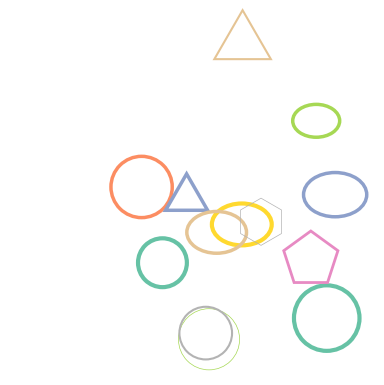[{"shape": "circle", "thickness": 3, "radius": 0.32, "center": [0.422, 0.318]}, {"shape": "circle", "thickness": 3, "radius": 0.43, "center": [0.849, 0.174]}, {"shape": "circle", "thickness": 2.5, "radius": 0.4, "center": [0.368, 0.514]}, {"shape": "oval", "thickness": 2.5, "radius": 0.41, "center": [0.87, 0.494]}, {"shape": "triangle", "thickness": 2.5, "radius": 0.32, "center": [0.485, 0.485]}, {"shape": "pentagon", "thickness": 2, "radius": 0.37, "center": [0.807, 0.326]}, {"shape": "oval", "thickness": 2.5, "radius": 0.3, "center": [0.821, 0.686]}, {"shape": "circle", "thickness": 0.5, "radius": 0.4, "center": [0.543, 0.119]}, {"shape": "oval", "thickness": 3, "radius": 0.39, "center": [0.628, 0.417]}, {"shape": "triangle", "thickness": 1.5, "radius": 0.42, "center": [0.63, 0.889]}, {"shape": "oval", "thickness": 2.5, "radius": 0.39, "center": [0.563, 0.396]}, {"shape": "circle", "thickness": 1.5, "radius": 0.34, "center": [0.534, 0.135]}, {"shape": "hexagon", "thickness": 0.5, "radius": 0.31, "center": [0.678, 0.424]}]